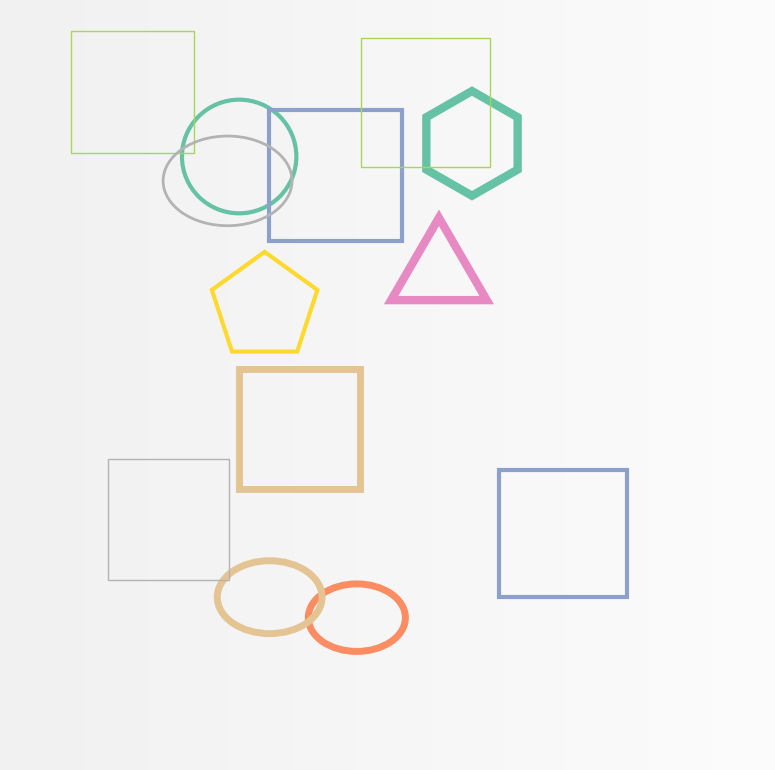[{"shape": "circle", "thickness": 1.5, "radius": 0.37, "center": [0.309, 0.797]}, {"shape": "hexagon", "thickness": 3, "radius": 0.34, "center": [0.609, 0.814]}, {"shape": "oval", "thickness": 2.5, "radius": 0.31, "center": [0.46, 0.198]}, {"shape": "square", "thickness": 1.5, "radius": 0.43, "center": [0.433, 0.772]}, {"shape": "square", "thickness": 1.5, "radius": 0.41, "center": [0.726, 0.307]}, {"shape": "triangle", "thickness": 3, "radius": 0.36, "center": [0.566, 0.646]}, {"shape": "square", "thickness": 0.5, "radius": 0.4, "center": [0.171, 0.88]}, {"shape": "square", "thickness": 0.5, "radius": 0.42, "center": [0.549, 0.867]}, {"shape": "pentagon", "thickness": 1.5, "radius": 0.36, "center": [0.341, 0.601]}, {"shape": "oval", "thickness": 2.5, "radius": 0.34, "center": [0.348, 0.224]}, {"shape": "square", "thickness": 2.5, "radius": 0.39, "center": [0.386, 0.442]}, {"shape": "square", "thickness": 0.5, "radius": 0.39, "center": [0.217, 0.325]}, {"shape": "oval", "thickness": 1, "radius": 0.42, "center": [0.294, 0.765]}]